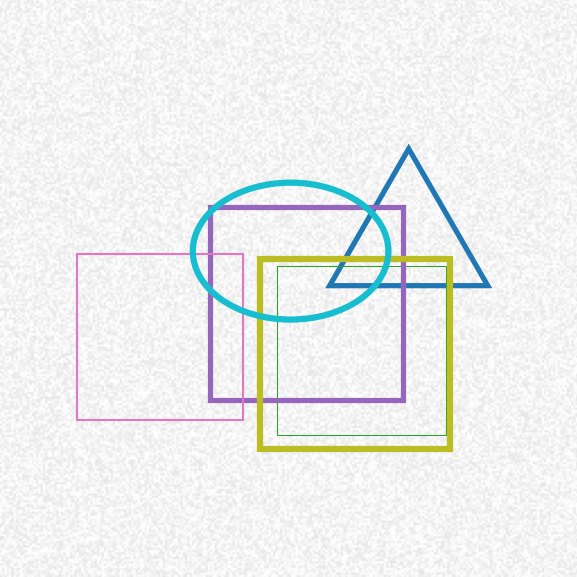[{"shape": "triangle", "thickness": 2.5, "radius": 0.79, "center": [0.708, 0.583]}, {"shape": "square", "thickness": 0.5, "radius": 0.73, "center": [0.626, 0.392]}, {"shape": "square", "thickness": 2.5, "radius": 0.84, "center": [0.531, 0.474]}, {"shape": "square", "thickness": 1, "radius": 0.72, "center": [0.276, 0.416]}, {"shape": "square", "thickness": 3, "radius": 0.82, "center": [0.615, 0.386]}, {"shape": "oval", "thickness": 3, "radius": 0.85, "center": [0.503, 0.564]}]